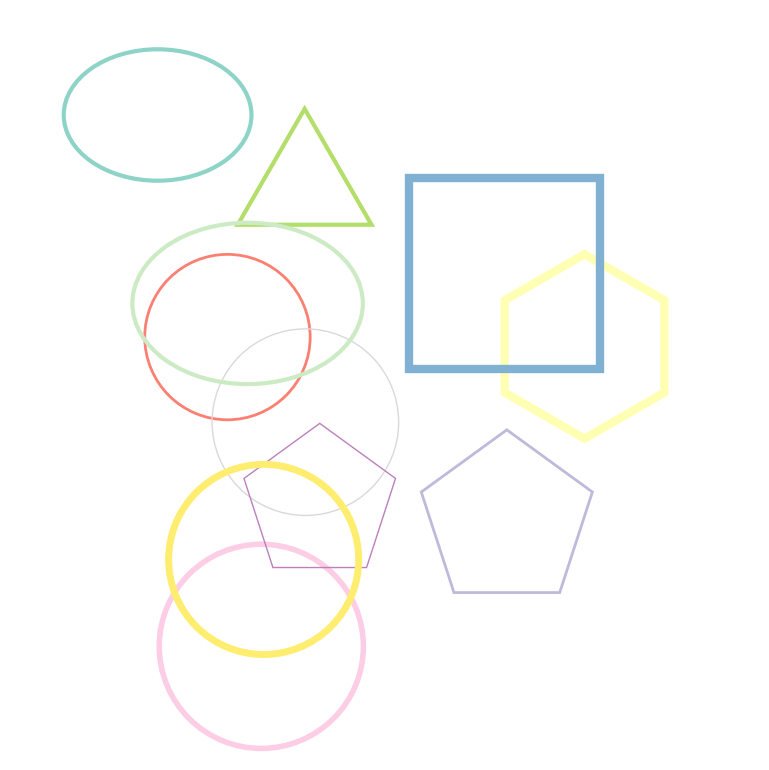[{"shape": "oval", "thickness": 1.5, "radius": 0.61, "center": [0.205, 0.851]}, {"shape": "hexagon", "thickness": 3, "radius": 0.6, "center": [0.759, 0.55]}, {"shape": "pentagon", "thickness": 1, "radius": 0.58, "center": [0.658, 0.325]}, {"shape": "circle", "thickness": 1, "radius": 0.54, "center": [0.295, 0.562]}, {"shape": "square", "thickness": 3, "radius": 0.62, "center": [0.655, 0.645]}, {"shape": "triangle", "thickness": 1.5, "radius": 0.5, "center": [0.396, 0.758]}, {"shape": "circle", "thickness": 2, "radius": 0.66, "center": [0.339, 0.161]}, {"shape": "circle", "thickness": 0.5, "radius": 0.61, "center": [0.397, 0.452]}, {"shape": "pentagon", "thickness": 0.5, "radius": 0.52, "center": [0.415, 0.347]}, {"shape": "oval", "thickness": 1.5, "radius": 0.75, "center": [0.322, 0.606]}, {"shape": "circle", "thickness": 2.5, "radius": 0.62, "center": [0.342, 0.273]}]